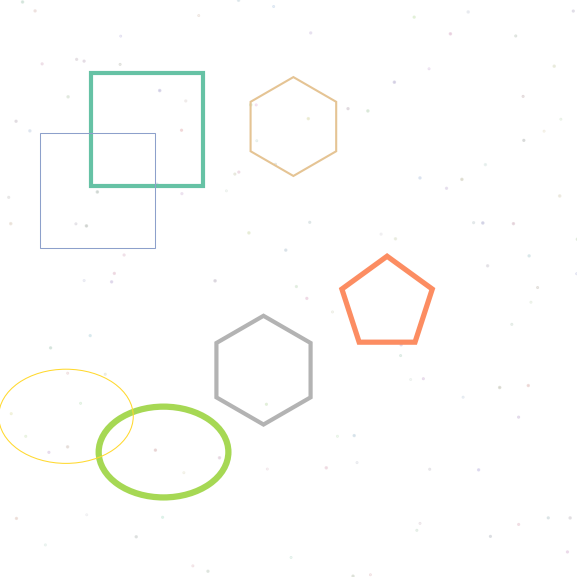[{"shape": "square", "thickness": 2, "radius": 0.49, "center": [0.255, 0.775]}, {"shape": "pentagon", "thickness": 2.5, "radius": 0.41, "center": [0.67, 0.473]}, {"shape": "square", "thickness": 0.5, "radius": 0.5, "center": [0.169, 0.669]}, {"shape": "oval", "thickness": 3, "radius": 0.56, "center": [0.283, 0.216]}, {"shape": "oval", "thickness": 0.5, "radius": 0.58, "center": [0.114, 0.278]}, {"shape": "hexagon", "thickness": 1, "radius": 0.43, "center": [0.508, 0.78]}, {"shape": "hexagon", "thickness": 2, "radius": 0.47, "center": [0.456, 0.358]}]